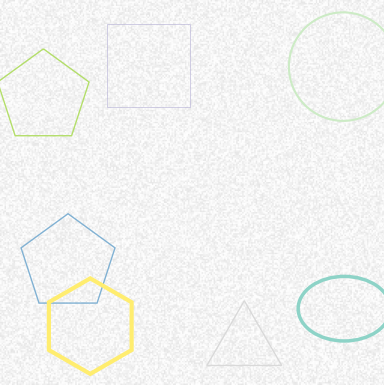[{"shape": "oval", "thickness": 2.5, "radius": 0.6, "center": [0.894, 0.198]}, {"shape": "square", "thickness": 0.5, "radius": 0.54, "center": [0.386, 0.829]}, {"shape": "pentagon", "thickness": 1, "radius": 0.64, "center": [0.177, 0.317]}, {"shape": "pentagon", "thickness": 1, "radius": 0.62, "center": [0.113, 0.748]}, {"shape": "triangle", "thickness": 1, "radius": 0.56, "center": [0.635, 0.107]}, {"shape": "circle", "thickness": 1.5, "radius": 0.7, "center": [0.891, 0.827]}, {"shape": "hexagon", "thickness": 3, "radius": 0.62, "center": [0.234, 0.153]}]